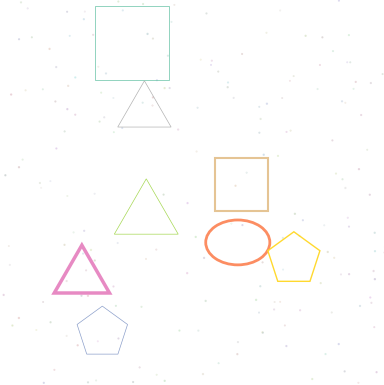[{"shape": "square", "thickness": 0.5, "radius": 0.48, "center": [0.343, 0.889]}, {"shape": "oval", "thickness": 2, "radius": 0.42, "center": [0.618, 0.37]}, {"shape": "pentagon", "thickness": 0.5, "radius": 0.34, "center": [0.266, 0.136]}, {"shape": "triangle", "thickness": 2.5, "radius": 0.41, "center": [0.213, 0.28]}, {"shape": "triangle", "thickness": 0.5, "radius": 0.48, "center": [0.38, 0.44]}, {"shape": "pentagon", "thickness": 1, "radius": 0.36, "center": [0.763, 0.327]}, {"shape": "square", "thickness": 1.5, "radius": 0.35, "center": [0.627, 0.521]}, {"shape": "triangle", "thickness": 0.5, "radius": 0.4, "center": [0.375, 0.71]}]